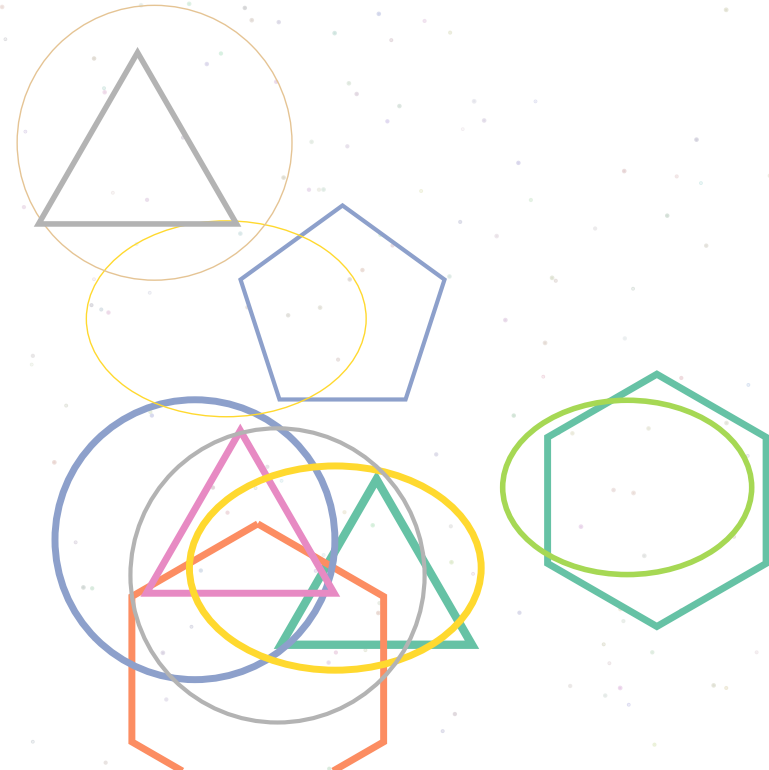[{"shape": "triangle", "thickness": 3, "radius": 0.72, "center": [0.489, 0.234]}, {"shape": "hexagon", "thickness": 2.5, "radius": 0.82, "center": [0.853, 0.35]}, {"shape": "hexagon", "thickness": 2.5, "radius": 0.94, "center": [0.335, 0.131]}, {"shape": "pentagon", "thickness": 1.5, "radius": 0.7, "center": [0.445, 0.594]}, {"shape": "circle", "thickness": 2.5, "radius": 0.91, "center": [0.253, 0.299]}, {"shape": "triangle", "thickness": 2.5, "radius": 0.7, "center": [0.312, 0.3]}, {"shape": "oval", "thickness": 2, "radius": 0.81, "center": [0.815, 0.367]}, {"shape": "oval", "thickness": 2.5, "radius": 0.95, "center": [0.435, 0.262]}, {"shape": "oval", "thickness": 0.5, "radius": 0.91, "center": [0.294, 0.586]}, {"shape": "circle", "thickness": 0.5, "radius": 0.89, "center": [0.201, 0.815]}, {"shape": "triangle", "thickness": 2, "radius": 0.74, "center": [0.179, 0.783]}, {"shape": "circle", "thickness": 1.5, "radius": 0.96, "center": [0.36, 0.253]}]